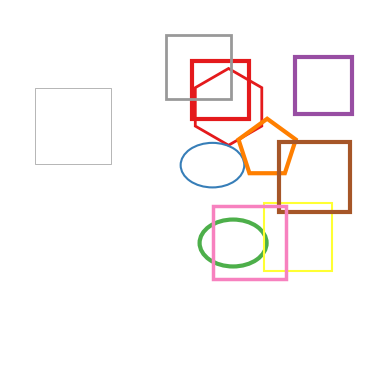[{"shape": "square", "thickness": 3, "radius": 0.37, "center": [0.574, 0.766]}, {"shape": "hexagon", "thickness": 2, "radius": 0.5, "center": [0.594, 0.722]}, {"shape": "oval", "thickness": 1.5, "radius": 0.41, "center": [0.552, 0.571]}, {"shape": "oval", "thickness": 3, "radius": 0.44, "center": [0.605, 0.369]}, {"shape": "square", "thickness": 3, "radius": 0.37, "center": [0.84, 0.778]}, {"shape": "pentagon", "thickness": 3, "radius": 0.39, "center": [0.694, 0.613]}, {"shape": "square", "thickness": 1.5, "radius": 0.44, "center": [0.775, 0.385]}, {"shape": "square", "thickness": 3, "radius": 0.46, "center": [0.817, 0.54]}, {"shape": "square", "thickness": 2.5, "radius": 0.48, "center": [0.648, 0.371]}, {"shape": "square", "thickness": 2, "radius": 0.42, "center": [0.516, 0.826]}, {"shape": "square", "thickness": 0.5, "radius": 0.49, "center": [0.19, 0.672]}]